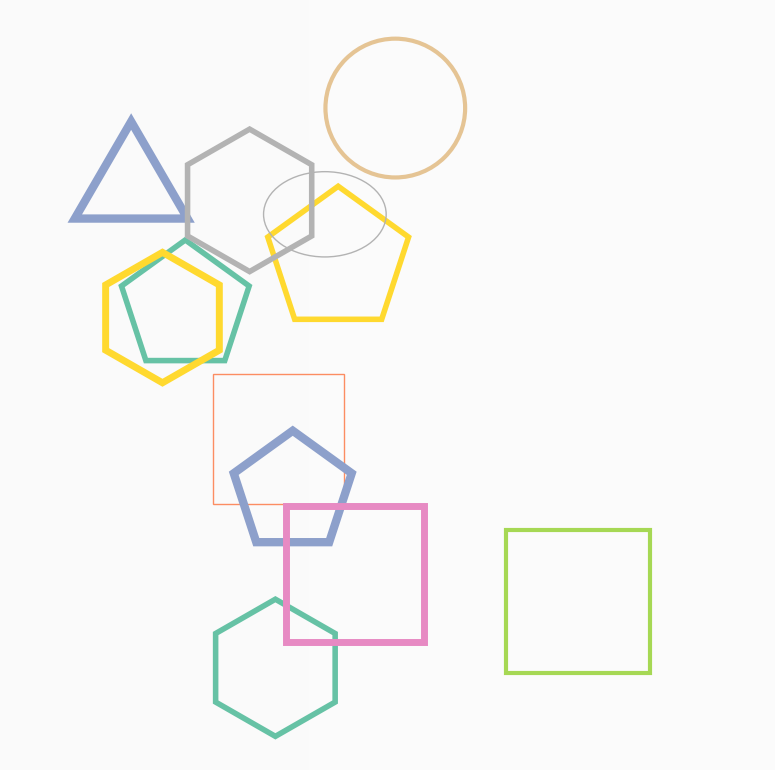[{"shape": "hexagon", "thickness": 2, "radius": 0.45, "center": [0.355, 0.133]}, {"shape": "pentagon", "thickness": 2, "radius": 0.43, "center": [0.239, 0.602]}, {"shape": "square", "thickness": 0.5, "radius": 0.42, "center": [0.36, 0.43]}, {"shape": "pentagon", "thickness": 3, "radius": 0.4, "center": [0.378, 0.361]}, {"shape": "triangle", "thickness": 3, "radius": 0.42, "center": [0.169, 0.758]}, {"shape": "square", "thickness": 2.5, "radius": 0.44, "center": [0.458, 0.255]}, {"shape": "square", "thickness": 1.5, "radius": 0.46, "center": [0.746, 0.219]}, {"shape": "hexagon", "thickness": 2.5, "radius": 0.42, "center": [0.21, 0.588]}, {"shape": "pentagon", "thickness": 2, "radius": 0.48, "center": [0.436, 0.663]}, {"shape": "circle", "thickness": 1.5, "radius": 0.45, "center": [0.51, 0.86]}, {"shape": "oval", "thickness": 0.5, "radius": 0.4, "center": [0.419, 0.722]}, {"shape": "hexagon", "thickness": 2, "radius": 0.46, "center": [0.322, 0.74]}]